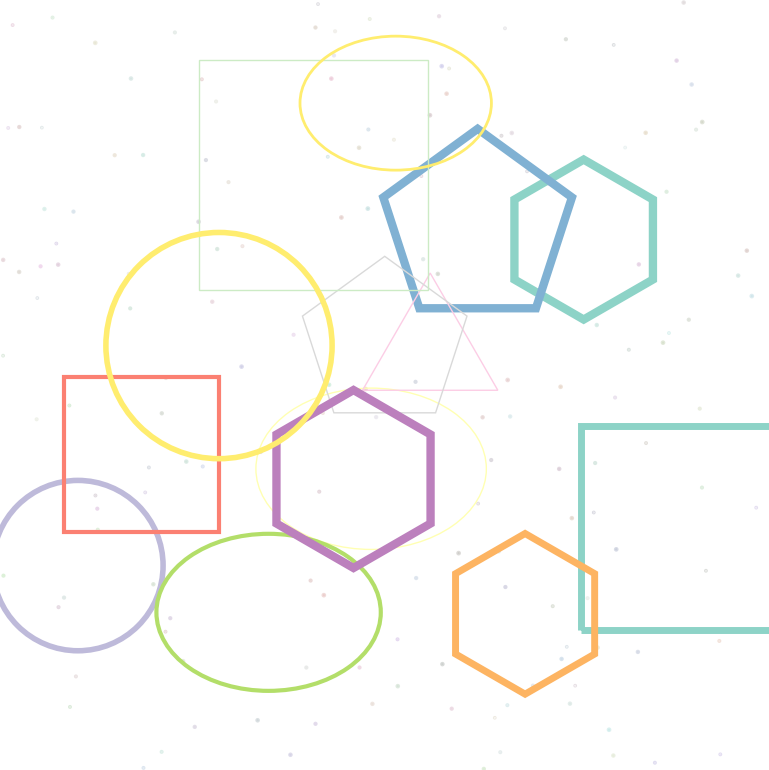[{"shape": "hexagon", "thickness": 3, "radius": 0.52, "center": [0.758, 0.689]}, {"shape": "square", "thickness": 2.5, "radius": 0.66, "center": [0.887, 0.314]}, {"shape": "oval", "thickness": 0.5, "radius": 0.75, "center": [0.482, 0.391]}, {"shape": "circle", "thickness": 2, "radius": 0.55, "center": [0.101, 0.265]}, {"shape": "square", "thickness": 1.5, "radius": 0.5, "center": [0.183, 0.41]}, {"shape": "pentagon", "thickness": 3, "radius": 0.64, "center": [0.62, 0.704]}, {"shape": "hexagon", "thickness": 2.5, "radius": 0.52, "center": [0.682, 0.203]}, {"shape": "oval", "thickness": 1.5, "radius": 0.73, "center": [0.349, 0.205]}, {"shape": "triangle", "thickness": 0.5, "radius": 0.51, "center": [0.559, 0.544]}, {"shape": "pentagon", "thickness": 0.5, "radius": 0.56, "center": [0.5, 0.555]}, {"shape": "hexagon", "thickness": 3, "radius": 0.58, "center": [0.459, 0.378]}, {"shape": "square", "thickness": 0.5, "radius": 0.75, "center": [0.407, 0.772]}, {"shape": "circle", "thickness": 2, "radius": 0.73, "center": [0.284, 0.551]}, {"shape": "oval", "thickness": 1, "radius": 0.62, "center": [0.514, 0.866]}]